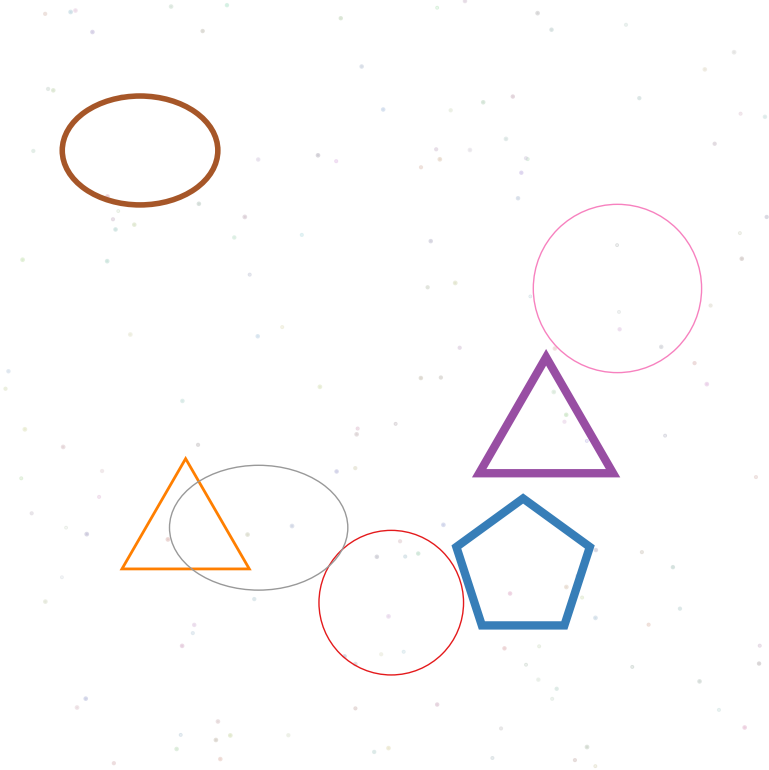[{"shape": "circle", "thickness": 0.5, "radius": 0.47, "center": [0.508, 0.217]}, {"shape": "pentagon", "thickness": 3, "radius": 0.46, "center": [0.679, 0.261]}, {"shape": "triangle", "thickness": 3, "radius": 0.5, "center": [0.709, 0.436]}, {"shape": "triangle", "thickness": 1, "radius": 0.48, "center": [0.241, 0.309]}, {"shape": "oval", "thickness": 2, "radius": 0.51, "center": [0.182, 0.805]}, {"shape": "circle", "thickness": 0.5, "radius": 0.55, "center": [0.802, 0.625]}, {"shape": "oval", "thickness": 0.5, "radius": 0.58, "center": [0.336, 0.315]}]